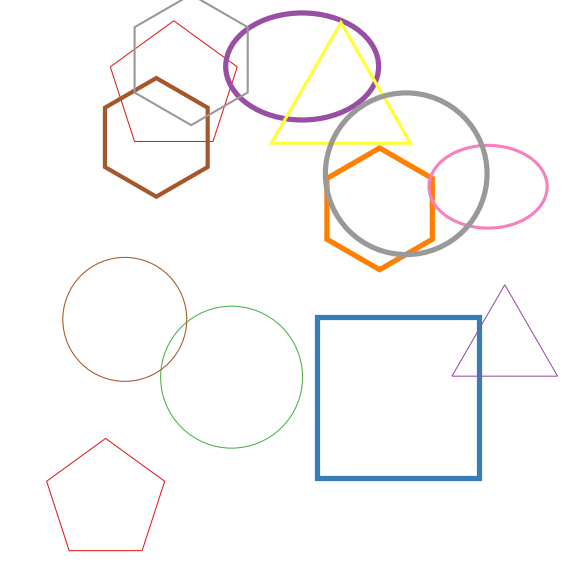[{"shape": "pentagon", "thickness": 0.5, "radius": 0.58, "center": [0.301, 0.848]}, {"shape": "pentagon", "thickness": 0.5, "radius": 0.54, "center": [0.183, 0.133]}, {"shape": "square", "thickness": 2.5, "radius": 0.7, "center": [0.689, 0.311]}, {"shape": "circle", "thickness": 0.5, "radius": 0.61, "center": [0.401, 0.346]}, {"shape": "triangle", "thickness": 0.5, "radius": 0.53, "center": [0.874, 0.401]}, {"shape": "oval", "thickness": 2.5, "radius": 0.66, "center": [0.523, 0.884]}, {"shape": "hexagon", "thickness": 2.5, "radius": 0.53, "center": [0.657, 0.638]}, {"shape": "triangle", "thickness": 1.5, "radius": 0.7, "center": [0.59, 0.821]}, {"shape": "circle", "thickness": 0.5, "radius": 0.54, "center": [0.216, 0.446]}, {"shape": "hexagon", "thickness": 2, "radius": 0.51, "center": [0.271, 0.761]}, {"shape": "oval", "thickness": 1.5, "radius": 0.51, "center": [0.845, 0.676]}, {"shape": "hexagon", "thickness": 1, "radius": 0.57, "center": [0.331, 0.896]}, {"shape": "circle", "thickness": 2.5, "radius": 0.7, "center": [0.703, 0.698]}]